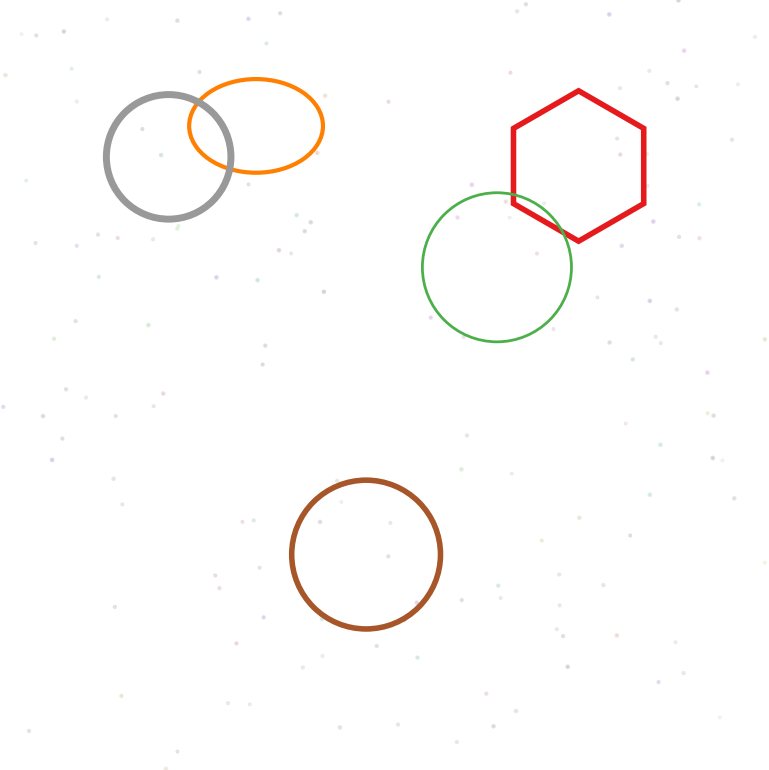[{"shape": "hexagon", "thickness": 2, "radius": 0.49, "center": [0.751, 0.784]}, {"shape": "circle", "thickness": 1, "radius": 0.48, "center": [0.645, 0.653]}, {"shape": "oval", "thickness": 1.5, "radius": 0.43, "center": [0.333, 0.836]}, {"shape": "circle", "thickness": 2, "radius": 0.48, "center": [0.475, 0.28]}, {"shape": "circle", "thickness": 2.5, "radius": 0.4, "center": [0.219, 0.796]}]